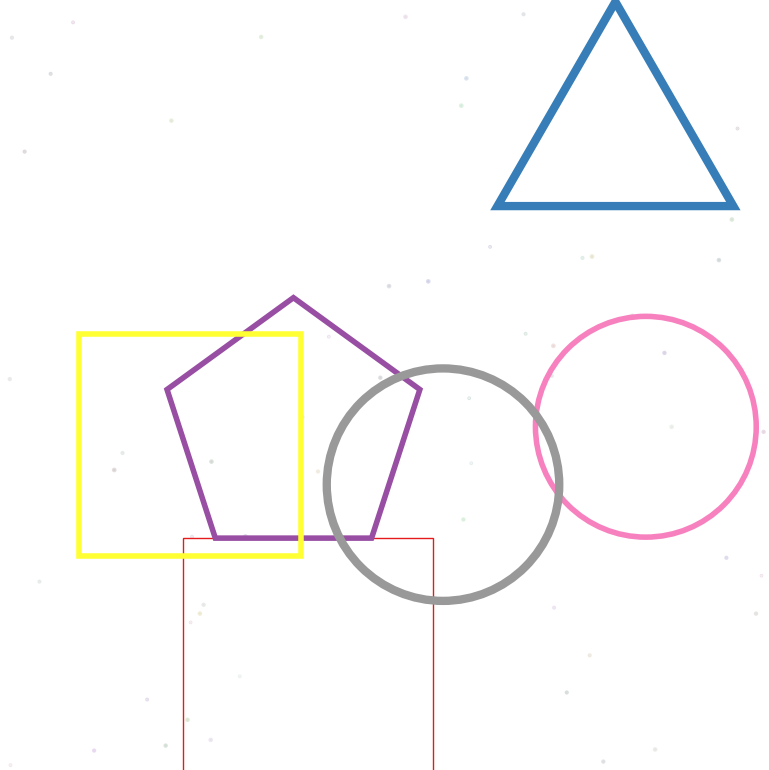[{"shape": "square", "thickness": 0.5, "radius": 0.81, "center": [0.4, 0.14]}, {"shape": "triangle", "thickness": 3, "radius": 0.88, "center": [0.799, 0.821]}, {"shape": "pentagon", "thickness": 2, "radius": 0.86, "center": [0.381, 0.441]}, {"shape": "square", "thickness": 2, "radius": 0.72, "center": [0.247, 0.422]}, {"shape": "circle", "thickness": 2, "radius": 0.72, "center": [0.839, 0.446]}, {"shape": "circle", "thickness": 3, "radius": 0.75, "center": [0.575, 0.371]}]